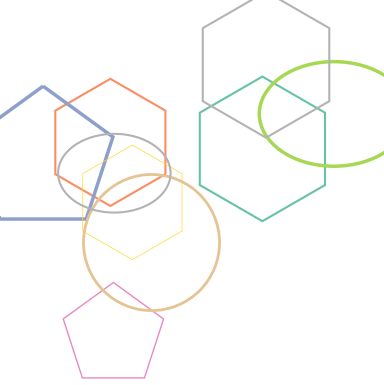[{"shape": "hexagon", "thickness": 1.5, "radius": 0.94, "center": [0.682, 0.613]}, {"shape": "hexagon", "thickness": 1.5, "radius": 0.83, "center": [0.287, 0.63]}, {"shape": "pentagon", "thickness": 2.5, "radius": 0.95, "center": [0.112, 0.585]}, {"shape": "pentagon", "thickness": 1, "radius": 0.69, "center": [0.295, 0.129]}, {"shape": "oval", "thickness": 2.5, "radius": 0.97, "center": [0.868, 0.704]}, {"shape": "hexagon", "thickness": 0.5, "radius": 0.74, "center": [0.344, 0.474]}, {"shape": "circle", "thickness": 2, "radius": 0.88, "center": [0.394, 0.37]}, {"shape": "hexagon", "thickness": 1.5, "radius": 0.95, "center": [0.691, 0.832]}, {"shape": "oval", "thickness": 1.5, "radius": 0.73, "center": [0.297, 0.55]}]